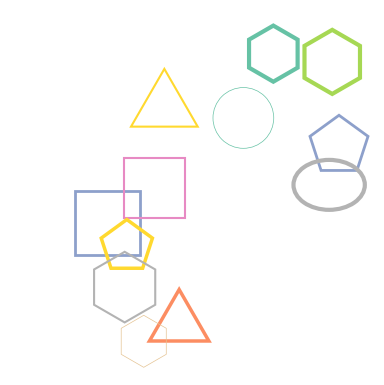[{"shape": "hexagon", "thickness": 3, "radius": 0.36, "center": [0.71, 0.861]}, {"shape": "circle", "thickness": 0.5, "radius": 0.39, "center": [0.632, 0.694]}, {"shape": "triangle", "thickness": 2.5, "radius": 0.45, "center": [0.465, 0.159]}, {"shape": "square", "thickness": 2, "radius": 0.42, "center": [0.278, 0.421]}, {"shape": "pentagon", "thickness": 2, "radius": 0.4, "center": [0.881, 0.621]}, {"shape": "square", "thickness": 1.5, "radius": 0.39, "center": [0.401, 0.512]}, {"shape": "hexagon", "thickness": 3, "radius": 0.42, "center": [0.863, 0.839]}, {"shape": "pentagon", "thickness": 2.5, "radius": 0.35, "center": [0.329, 0.36]}, {"shape": "triangle", "thickness": 1.5, "radius": 0.5, "center": [0.427, 0.721]}, {"shape": "hexagon", "thickness": 0.5, "radius": 0.34, "center": [0.373, 0.113]}, {"shape": "hexagon", "thickness": 1.5, "radius": 0.46, "center": [0.324, 0.254]}, {"shape": "oval", "thickness": 3, "radius": 0.46, "center": [0.855, 0.52]}]